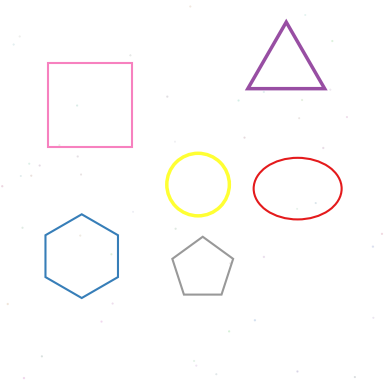[{"shape": "oval", "thickness": 1.5, "radius": 0.57, "center": [0.773, 0.51]}, {"shape": "hexagon", "thickness": 1.5, "radius": 0.54, "center": [0.212, 0.335]}, {"shape": "triangle", "thickness": 2.5, "radius": 0.58, "center": [0.743, 0.827]}, {"shape": "circle", "thickness": 2.5, "radius": 0.41, "center": [0.514, 0.521]}, {"shape": "square", "thickness": 1.5, "radius": 0.55, "center": [0.234, 0.727]}, {"shape": "pentagon", "thickness": 1.5, "radius": 0.42, "center": [0.527, 0.302]}]